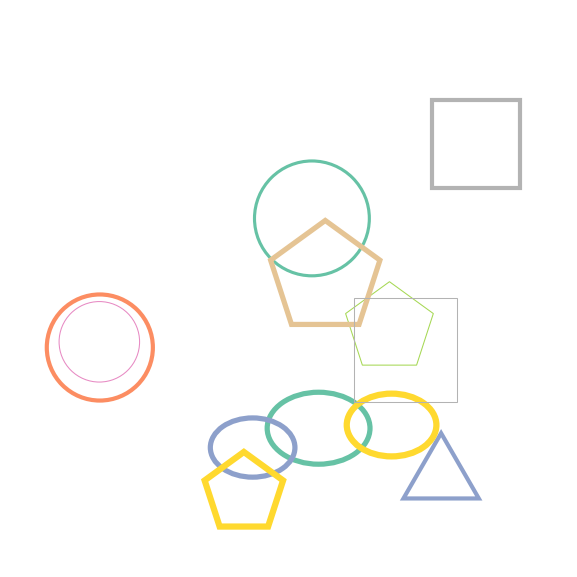[{"shape": "oval", "thickness": 2.5, "radius": 0.45, "center": [0.552, 0.258]}, {"shape": "circle", "thickness": 1.5, "radius": 0.5, "center": [0.54, 0.621]}, {"shape": "circle", "thickness": 2, "radius": 0.46, "center": [0.173, 0.397]}, {"shape": "oval", "thickness": 2.5, "radius": 0.37, "center": [0.437, 0.224]}, {"shape": "triangle", "thickness": 2, "radius": 0.38, "center": [0.764, 0.174]}, {"shape": "circle", "thickness": 0.5, "radius": 0.35, "center": [0.172, 0.407]}, {"shape": "pentagon", "thickness": 0.5, "radius": 0.4, "center": [0.674, 0.431]}, {"shape": "pentagon", "thickness": 3, "radius": 0.36, "center": [0.422, 0.145]}, {"shape": "oval", "thickness": 3, "radius": 0.39, "center": [0.678, 0.263]}, {"shape": "pentagon", "thickness": 2.5, "radius": 0.5, "center": [0.563, 0.518]}, {"shape": "square", "thickness": 0.5, "radius": 0.45, "center": [0.702, 0.393]}, {"shape": "square", "thickness": 2, "radius": 0.38, "center": [0.825, 0.749]}]